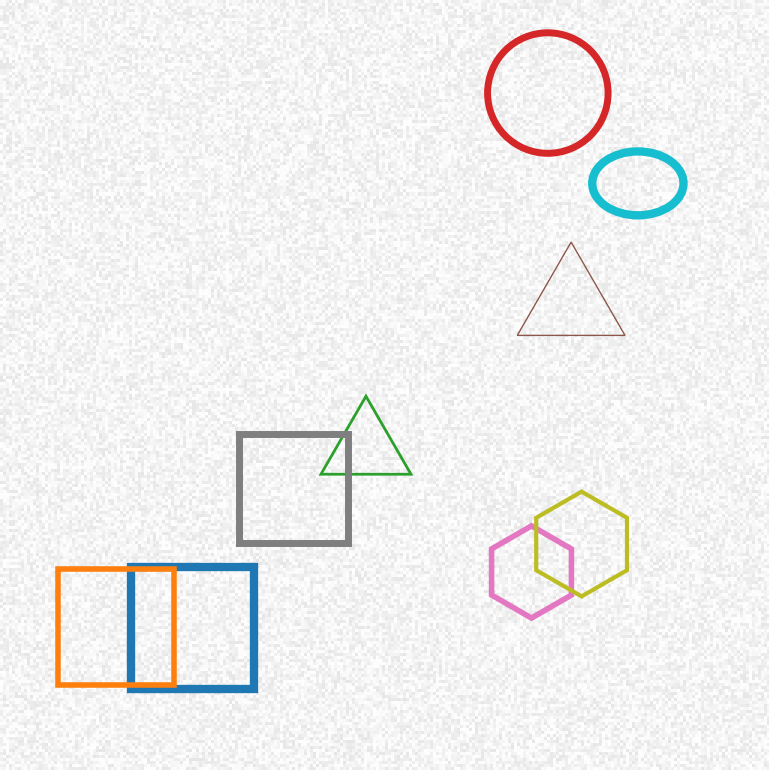[{"shape": "square", "thickness": 3, "radius": 0.4, "center": [0.25, 0.184]}, {"shape": "square", "thickness": 2, "radius": 0.38, "center": [0.151, 0.186]}, {"shape": "triangle", "thickness": 1, "radius": 0.34, "center": [0.475, 0.418]}, {"shape": "circle", "thickness": 2.5, "radius": 0.39, "center": [0.711, 0.879]}, {"shape": "triangle", "thickness": 0.5, "radius": 0.4, "center": [0.742, 0.605]}, {"shape": "hexagon", "thickness": 2, "radius": 0.3, "center": [0.69, 0.257]}, {"shape": "square", "thickness": 2.5, "radius": 0.35, "center": [0.381, 0.365]}, {"shape": "hexagon", "thickness": 1.5, "radius": 0.34, "center": [0.755, 0.294]}, {"shape": "oval", "thickness": 3, "radius": 0.3, "center": [0.828, 0.762]}]